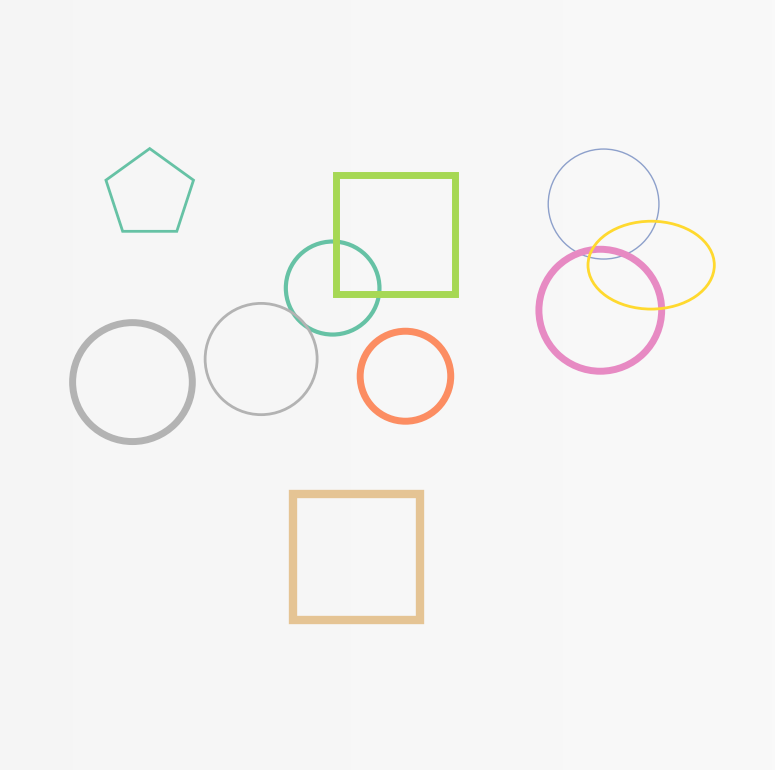[{"shape": "pentagon", "thickness": 1, "radius": 0.3, "center": [0.193, 0.748]}, {"shape": "circle", "thickness": 1.5, "radius": 0.3, "center": [0.429, 0.626]}, {"shape": "circle", "thickness": 2.5, "radius": 0.29, "center": [0.523, 0.511]}, {"shape": "circle", "thickness": 0.5, "radius": 0.36, "center": [0.779, 0.735]}, {"shape": "circle", "thickness": 2.5, "radius": 0.4, "center": [0.775, 0.597]}, {"shape": "square", "thickness": 2.5, "radius": 0.38, "center": [0.511, 0.696]}, {"shape": "oval", "thickness": 1, "radius": 0.41, "center": [0.84, 0.656]}, {"shape": "square", "thickness": 3, "radius": 0.41, "center": [0.46, 0.277]}, {"shape": "circle", "thickness": 2.5, "radius": 0.39, "center": [0.171, 0.504]}, {"shape": "circle", "thickness": 1, "radius": 0.36, "center": [0.337, 0.534]}]